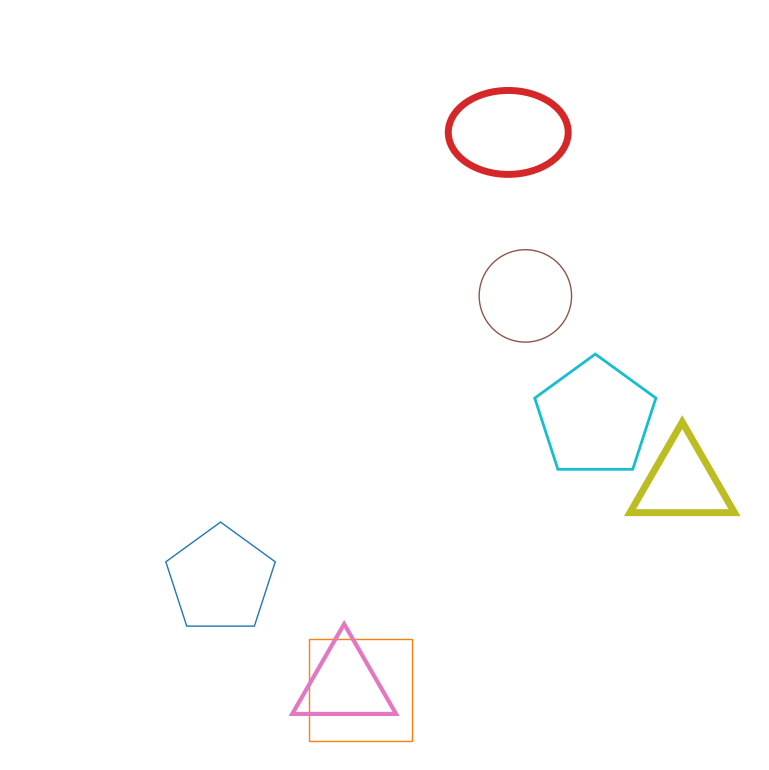[{"shape": "pentagon", "thickness": 0.5, "radius": 0.37, "center": [0.286, 0.247]}, {"shape": "square", "thickness": 0.5, "radius": 0.33, "center": [0.468, 0.104]}, {"shape": "oval", "thickness": 2.5, "radius": 0.39, "center": [0.66, 0.828]}, {"shape": "circle", "thickness": 0.5, "radius": 0.3, "center": [0.682, 0.616]}, {"shape": "triangle", "thickness": 1.5, "radius": 0.39, "center": [0.447, 0.112]}, {"shape": "triangle", "thickness": 2.5, "radius": 0.39, "center": [0.886, 0.373]}, {"shape": "pentagon", "thickness": 1, "radius": 0.41, "center": [0.773, 0.457]}]